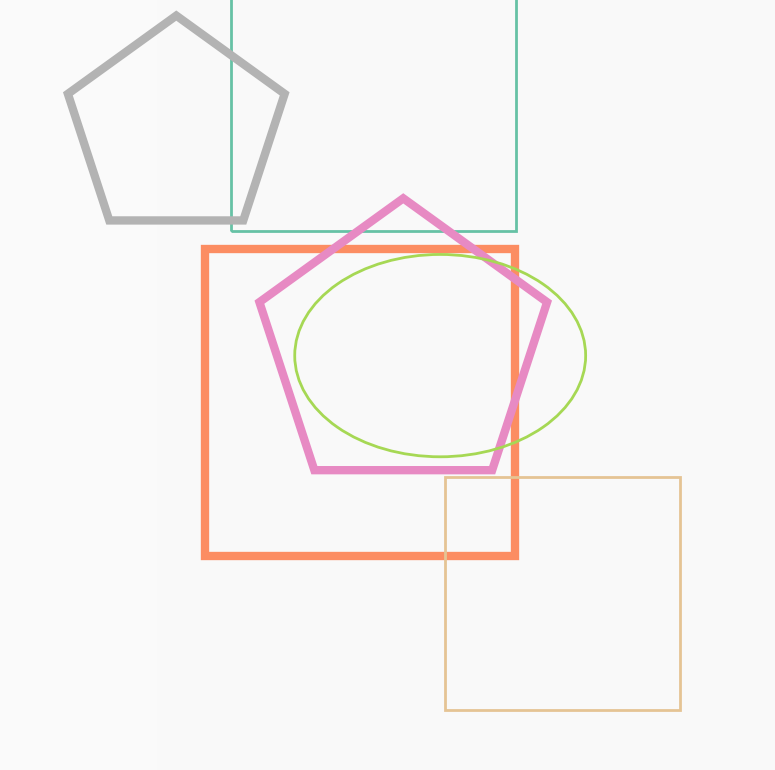[{"shape": "square", "thickness": 1, "radius": 0.92, "center": [0.482, 0.884]}, {"shape": "square", "thickness": 3, "radius": 1.0, "center": [0.465, 0.477]}, {"shape": "pentagon", "thickness": 3, "radius": 0.98, "center": [0.52, 0.547]}, {"shape": "oval", "thickness": 1, "radius": 0.94, "center": [0.568, 0.538]}, {"shape": "square", "thickness": 1, "radius": 0.76, "center": [0.726, 0.229]}, {"shape": "pentagon", "thickness": 3, "radius": 0.74, "center": [0.227, 0.833]}]